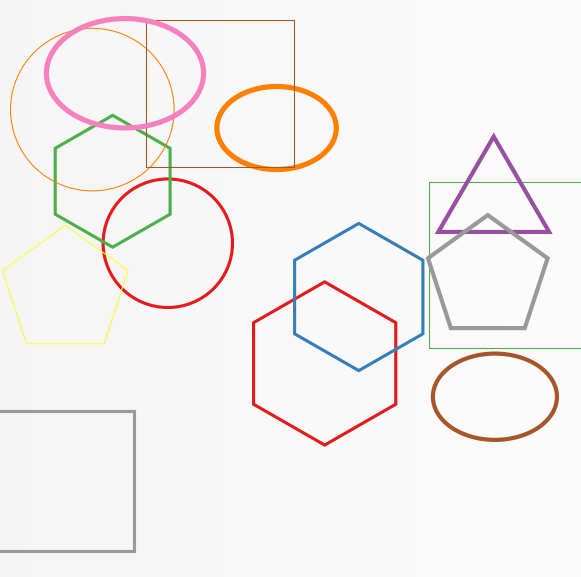[{"shape": "circle", "thickness": 1.5, "radius": 0.56, "center": [0.289, 0.578]}, {"shape": "hexagon", "thickness": 1.5, "radius": 0.71, "center": [0.559, 0.37]}, {"shape": "hexagon", "thickness": 1.5, "radius": 0.64, "center": [0.617, 0.485]}, {"shape": "square", "thickness": 0.5, "radius": 0.72, "center": [0.882, 0.54]}, {"shape": "hexagon", "thickness": 1.5, "radius": 0.57, "center": [0.194, 0.685]}, {"shape": "triangle", "thickness": 2, "radius": 0.55, "center": [0.849, 0.653]}, {"shape": "circle", "thickness": 0.5, "radius": 0.7, "center": [0.159, 0.809]}, {"shape": "oval", "thickness": 2.5, "radius": 0.51, "center": [0.476, 0.777]}, {"shape": "pentagon", "thickness": 0.5, "radius": 0.57, "center": [0.112, 0.496]}, {"shape": "square", "thickness": 0.5, "radius": 0.64, "center": [0.378, 0.838]}, {"shape": "oval", "thickness": 2, "radius": 0.53, "center": [0.852, 0.312]}, {"shape": "oval", "thickness": 2.5, "radius": 0.68, "center": [0.215, 0.872]}, {"shape": "pentagon", "thickness": 2, "radius": 0.54, "center": [0.839, 0.519]}, {"shape": "square", "thickness": 1.5, "radius": 0.61, "center": [0.109, 0.167]}]